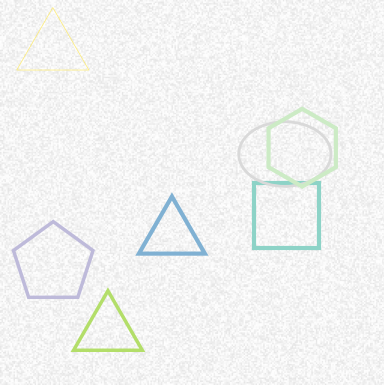[{"shape": "square", "thickness": 3, "radius": 0.42, "center": [0.745, 0.44]}, {"shape": "pentagon", "thickness": 2.5, "radius": 0.54, "center": [0.138, 0.316]}, {"shape": "triangle", "thickness": 3, "radius": 0.49, "center": [0.447, 0.391]}, {"shape": "triangle", "thickness": 2.5, "radius": 0.52, "center": [0.28, 0.142]}, {"shape": "oval", "thickness": 2, "radius": 0.6, "center": [0.74, 0.6]}, {"shape": "hexagon", "thickness": 3, "radius": 0.5, "center": [0.785, 0.616]}, {"shape": "triangle", "thickness": 0.5, "radius": 0.54, "center": [0.137, 0.872]}]